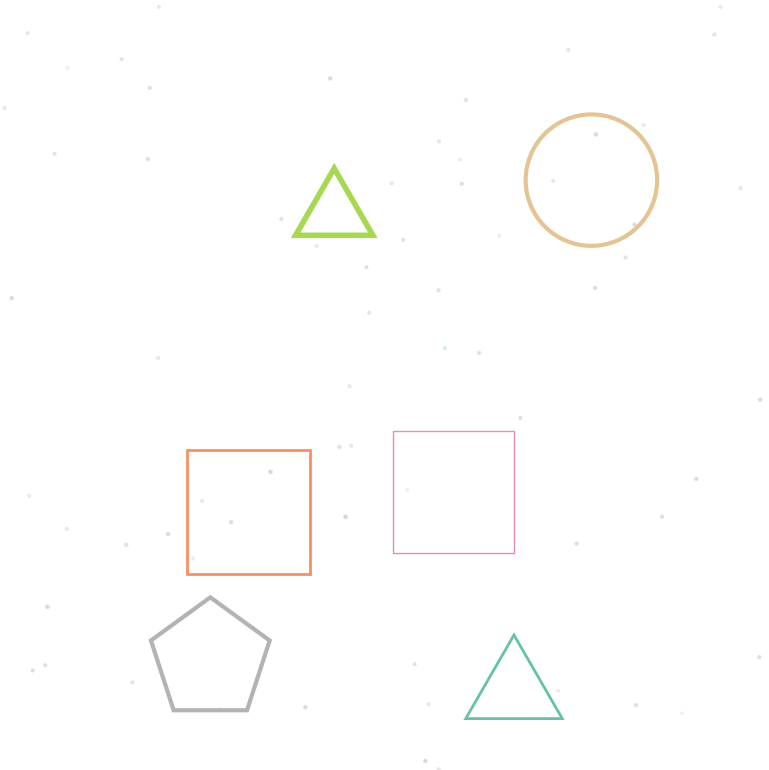[{"shape": "triangle", "thickness": 1, "radius": 0.36, "center": [0.668, 0.103]}, {"shape": "square", "thickness": 1, "radius": 0.4, "center": [0.323, 0.335]}, {"shape": "square", "thickness": 0.5, "radius": 0.39, "center": [0.589, 0.361]}, {"shape": "triangle", "thickness": 2, "radius": 0.29, "center": [0.434, 0.723]}, {"shape": "circle", "thickness": 1.5, "radius": 0.43, "center": [0.768, 0.766]}, {"shape": "pentagon", "thickness": 1.5, "radius": 0.41, "center": [0.273, 0.143]}]